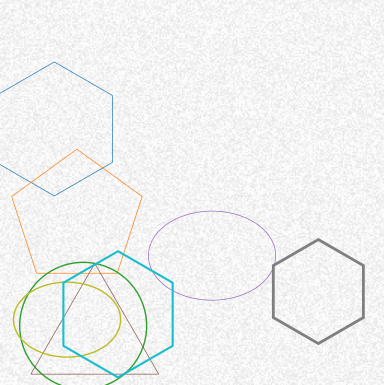[{"shape": "hexagon", "thickness": 0.5, "radius": 0.87, "center": [0.141, 0.665]}, {"shape": "pentagon", "thickness": 0.5, "radius": 0.89, "center": [0.2, 0.434]}, {"shape": "circle", "thickness": 1, "radius": 0.82, "center": [0.216, 0.154]}, {"shape": "oval", "thickness": 0.5, "radius": 0.83, "center": [0.551, 0.336]}, {"shape": "triangle", "thickness": 0.5, "radius": 0.96, "center": [0.246, 0.124]}, {"shape": "hexagon", "thickness": 2, "radius": 0.68, "center": [0.827, 0.243]}, {"shape": "oval", "thickness": 1, "radius": 0.7, "center": [0.174, 0.17]}, {"shape": "hexagon", "thickness": 1.5, "radius": 0.82, "center": [0.307, 0.184]}]